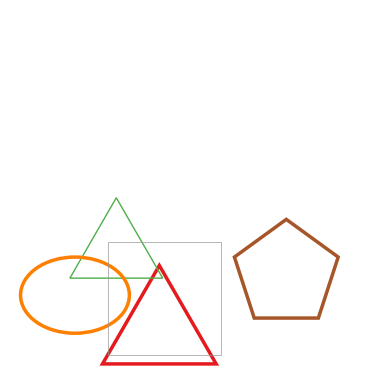[{"shape": "triangle", "thickness": 2.5, "radius": 0.85, "center": [0.414, 0.14]}, {"shape": "triangle", "thickness": 1, "radius": 0.7, "center": [0.302, 0.347]}, {"shape": "oval", "thickness": 2.5, "radius": 0.71, "center": [0.195, 0.233]}, {"shape": "pentagon", "thickness": 2.5, "radius": 0.71, "center": [0.744, 0.289]}, {"shape": "square", "thickness": 0.5, "radius": 0.74, "center": [0.427, 0.225]}]